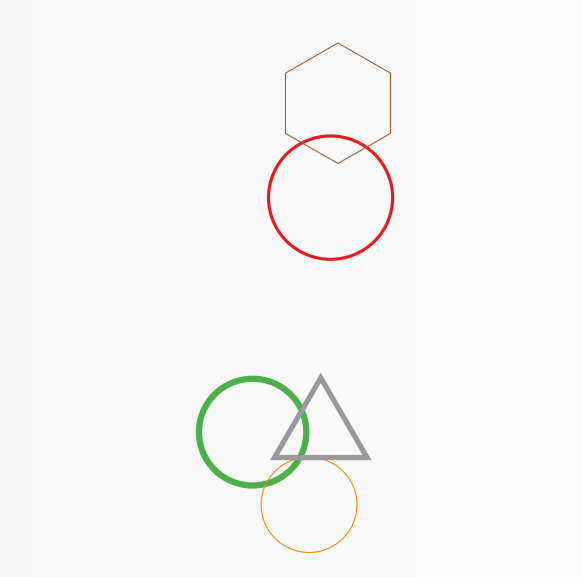[{"shape": "circle", "thickness": 1.5, "radius": 0.53, "center": [0.569, 0.657]}, {"shape": "circle", "thickness": 3, "radius": 0.46, "center": [0.435, 0.251]}, {"shape": "circle", "thickness": 0.5, "radius": 0.41, "center": [0.532, 0.125]}, {"shape": "hexagon", "thickness": 0.5, "radius": 0.52, "center": [0.581, 0.82]}, {"shape": "triangle", "thickness": 2.5, "radius": 0.46, "center": [0.552, 0.253]}]